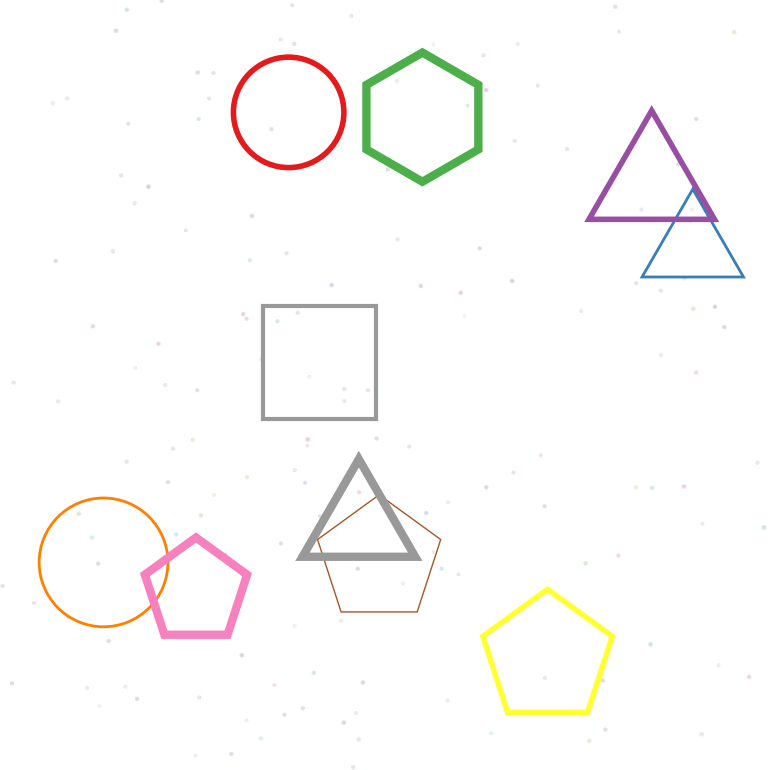[{"shape": "circle", "thickness": 2, "radius": 0.36, "center": [0.375, 0.854]}, {"shape": "triangle", "thickness": 1, "radius": 0.38, "center": [0.9, 0.678]}, {"shape": "hexagon", "thickness": 3, "radius": 0.42, "center": [0.549, 0.848]}, {"shape": "triangle", "thickness": 2, "radius": 0.47, "center": [0.846, 0.762]}, {"shape": "circle", "thickness": 1, "radius": 0.42, "center": [0.134, 0.27]}, {"shape": "pentagon", "thickness": 2, "radius": 0.44, "center": [0.711, 0.146]}, {"shape": "pentagon", "thickness": 0.5, "radius": 0.42, "center": [0.492, 0.273]}, {"shape": "pentagon", "thickness": 3, "radius": 0.35, "center": [0.255, 0.232]}, {"shape": "triangle", "thickness": 3, "radius": 0.42, "center": [0.466, 0.319]}, {"shape": "square", "thickness": 1.5, "radius": 0.37, "center": [0.415, 0.529]}]